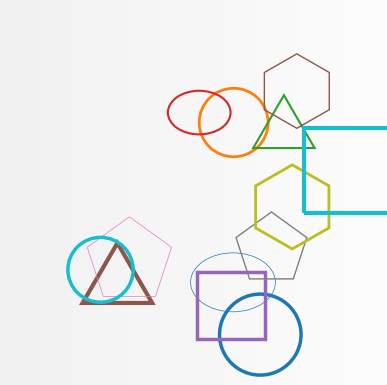[{"shape": "circle", "thickness": 2.5, "radius": 0.53, "center": [0.672, 0.131]}, {"shape": "oval", "thickness": 0.5, "radius": 0.55, "center": [0.601, 0.267]}, {"shape": "circle", "thickness": 2, "radius": 0.44, "center": [0.603, 0.682]}, {"shape": "triangle", "thickness": 1.5, "radius": 0.46, "center": [0.733, 0.661]}, {"shape": "oval", "thickness": 1.5, "radius": 0.4, "center": [0.514, 0.708]}, {"shape": "square", "thickness": 2.5, "radius": 0.44, "center": [0.597, 0.207]}, {"shape": "triangle", "thickness": 3, "radius": 0.52, "center": [0.303, 0.265]}, {"shape": "hexagon", "thickness": 1, "radius": 0.48, "center": [0.766, 0.763]}, {"shape": "pentagon", "thickness": 0.5, "radius": 0.57, "center": [0.334, 0.322]}, {"shape": "pentagon", "thickness": 1, "radius": 0.48, "center": [0.7, 0.353]}, {"shape": "hexagon", "thickness": 2, "radius": 0.55, "center": [0.754, 0.463]}, {"shape": "square", "thickness": 3, "radius": 0.55, "center": [0.894, 0.557]}, {"shape": "circle", "thickness": 2.5, "radius": 0.42, "center": [0.259, 0.299]}]